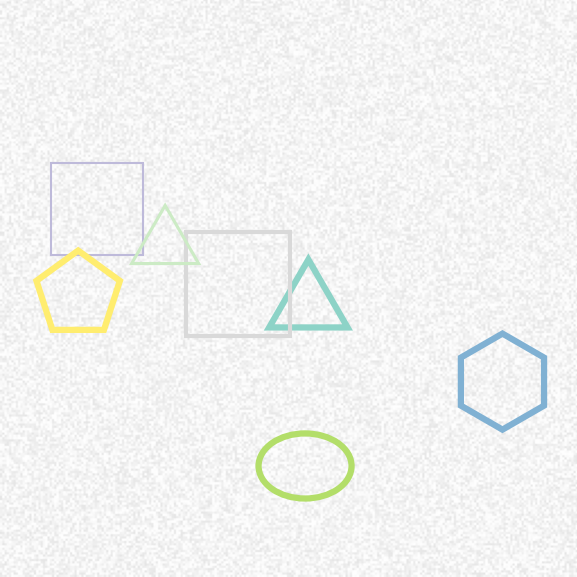[{"shape": "triangle", "thickness": 3, "radius": 0.39, "center": [0.534, 0.471]}, {"shape": "square", "thickness": 1, "radius": 0.4, "center": [0.168, 0.637]}, {"shape": "hexagon", "thickness": 3, "radius": 0.42, "center": [0.87, 0.338]}, {"shape": "oval", "thickness": 3, "radius": 0.4, "center": [0.528, 0.192]}, {"shape": "square", "thickness": 2, "radius": 0.45, "center": [0.412, 0.508]}, {"shape": "triangle", "thickness": 1.5, "radius": 0.33, "center": [0.286, 0.576]}, {"shape": "pentagon", "thickness": 3, "radius": 0.38, "center": [0.135, 0.489]}]